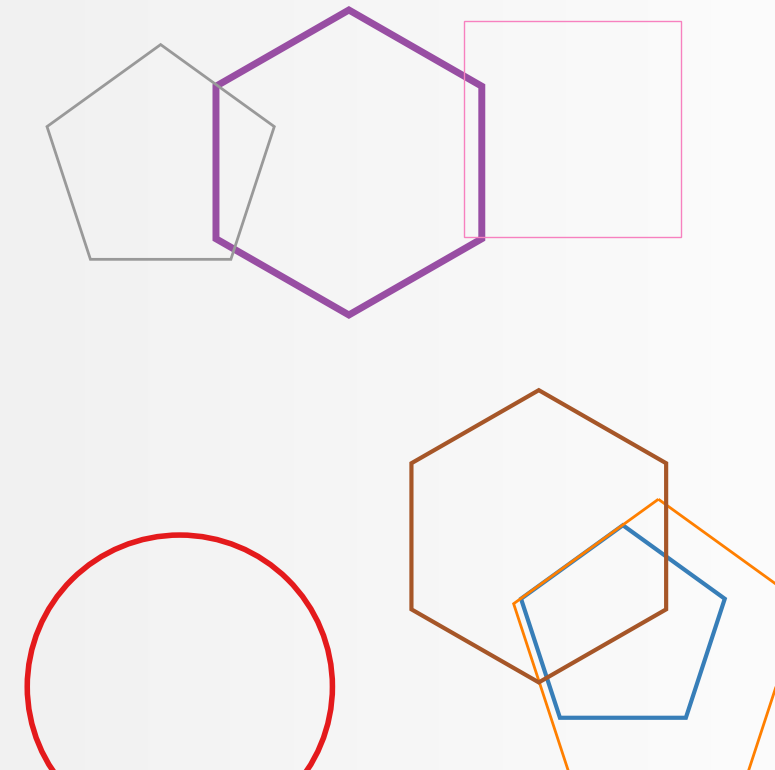[{"shape": "circle", "thickness": 2, "radius": 0.98, "center": [0.232, 0.108]}, {"shape": "pentagon", "thickness": 1.5, "radius": 0.69, "center": [0.804, 0.18]}, {"shape": "hexagon", "thickness": 2.5, "radius": 0.99, "center": [0.45, 0.789]}, {"shape": "pentagon", "thickness": 1, "radius": 0.98, "center": [0.85, 0.155]}, {"shape": "hexagon", "thickness": 1.5, "radius": 0.95, "center": [0.695, 0.304]}, {"shape": "square", "thickness": 0.5, "radius": 0.7, "center": [0.738, 0.832]}, {"shape": "pentagon", "thickness": 1, "radius": 0.77, "center": [0.207, 0.788]}]